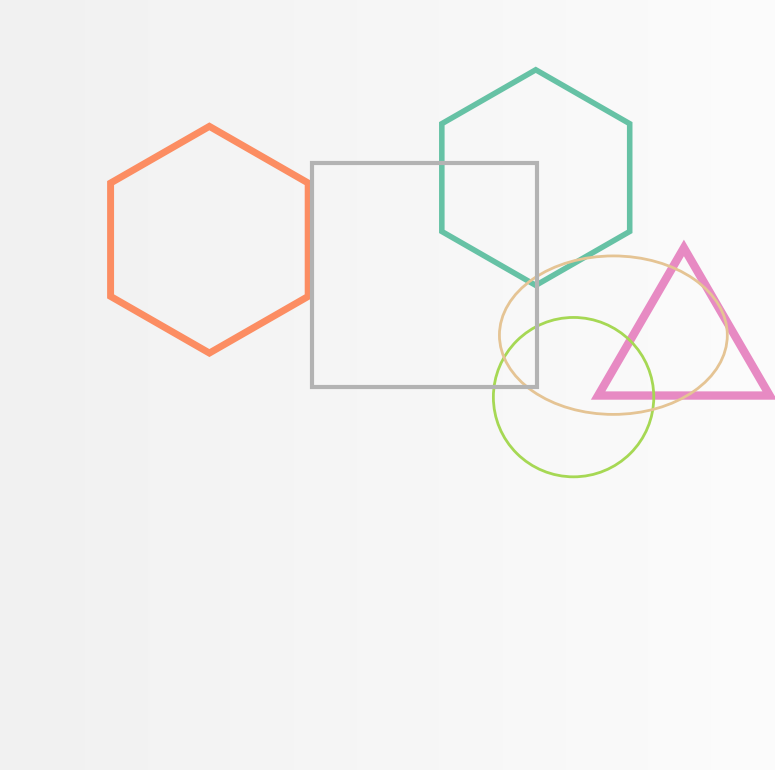[{"shape": "hexagon", "thickness": 2, "radius": 0.7, "center": [0.691, 0.769]}, {"shape": "hexagon", "thickness": 2.5, "radius": 0.74, "center": [0.27, 0.689]}, {"shape": "triangle", "thickness": 3, "radius": 0.64, "center": [0.882, 0.55]}, {"shape": "circle", "thickness": 1, "radius": 0.52, "center": [0.74, 0.484]}, {"shape": "oval", "thickness": 1, "radius": 0.74, "center": [0.791, 0.565]}, {"shape": "square", "thickness": 1.5, "radius": 0.73, "center": [0.548, 0.643]}]